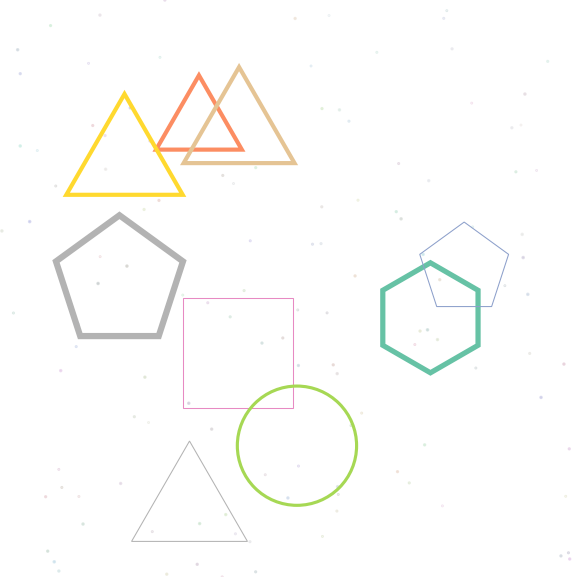[{"shape": "hexagon", "thickness": 2.5, "radius": 0.48, "center": [0.745, 0.449]}, {"shape": "triangle", "thickness": 2, "radius": 0.43, "center": [0.345, 0.783]}, {"shape": "pentagon", "thickness": 0.5, "radius": 0.4, "center": [0.804, 0.534]}, {"shape": "square", "thickness": 0.5, "radius": 0.48, "center": [0.412, 0.388]}, {"shape": "circle", "thickness": 1.5, "radius": 0.52, "center": [0.514, 0.227]}, {"shape": "triangle", "thickness": 2, "radius": 0.58, "center": [0.216, 0.72]}, {"shape": "triangle", "thickness": 2, "radius": 0.55, "center": [0.414, 0.772]}, {"shape": "pentagon", "thickness": 3, "radius": 0.58, "center": [0.207, 0.511]}, {"shape": "triangle", "thickness": 0.5, "radius": 0.58, "center": [0.328, 0.12]}]